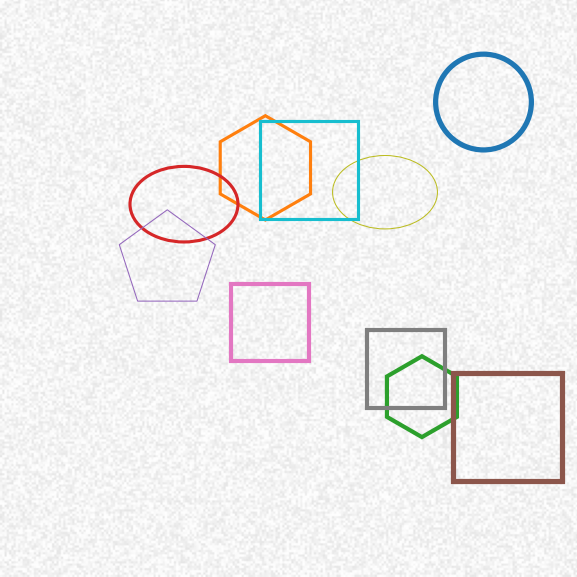[{"shape": "circle", "thickness": 2.5, "radius": 0.41, "center": [0.837, 0.822]}, {"shape": "hexagon", "thickness": 1.5, "radius": 0.45, "center": [0.46, 0.709]}, {"shape": "hexagon", "thickness": 2, "radius": 0.35, "center": [0.731, 0.312]}, {"shape": "oval", "thickness": 1.5, "radius": 0.47, "center": [0.319, 0.646]}, {"shape": "pentagon", "thickness": 0.5, "radius": 0.44, "center": [0.29, 0.548]}, {"shape": "square", "thickness": 2.5, "radius": 0.47, "center": [0.879, 0.26]}, {"shape": "square", "thickness": 2, "radius": 0.34, "center": [0.467, 0.441]}, {"shape": "square", "thickness": 2, "radius": 0.34, "center": [0.703, 0.36]}, {"shape": "oval", "thickness": 0.5, "radius": 0.45, "center": [0.667, 0.666]}, {"shape": "square", "thickness": 1.5, "radius": 0.42, "center": [0.535, 0.704]}]